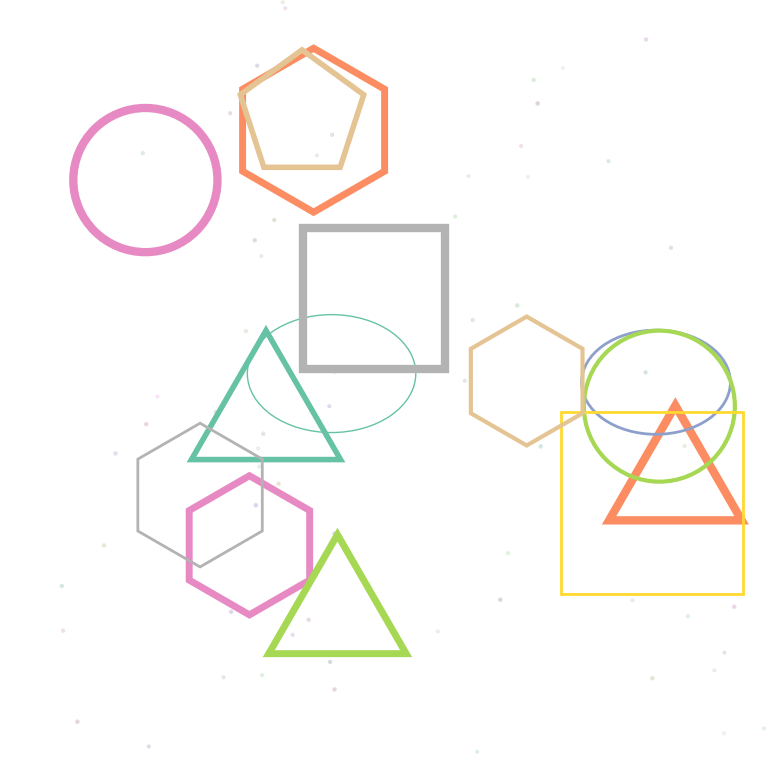[{"shape": "oval", "thickness": 0.5, "radius": 0.55, "center": [0.431, 0.515]}, {"shape": "triangle", "thickness": 2, "radius": 0.56, "center": [0.345, 0.459]}, {"shape": "hexagon", "thickness": 2.5, "radius": 0.53, "center": [0.407, 0.831]}, {"shape": "triangle", "thickness": 3, "radius": 0.5, "center": [0.877, 0.374]}, {"shape": "oval", "thickness": 1, "radius": 0.48, "center": [0.852, 0.504]}, {"shape": "circle", "thickness": 3, "radius": 0.47, "center": [0.189, 0.766]}, {"shape": "hexagon", "thickness": 2.5, "radius": 0.45, "center": [0.324, 0.292]}, {"shape": "triangle", "thickness": 2.5, "radius": 0.52, "center": [0.438, 0.203]}, {"shape": "circle", "thickness": 1.5, "radius": 0.49, "center": [0.856, 0.473]}, {"shape": "square", "thickness": 1, "radius": 0.59, "center": [0.847, 0.347]}, {"shape": "hexagon", "thickness": 1.5, "radius": 0.42, "center": [0.684, 0.505]}, {"shape": "pentagon", "thickness": 2, "radius": 0.42, "center": [0.392, 0.851]}, {"shape": "hexagon", "thickness": 1, "radius": 0.47, "center": [0.26, 0.357]}, {"shape": "square", "thickness": 3, "radius": 0.46, "center": [0.486, 0.612]}]